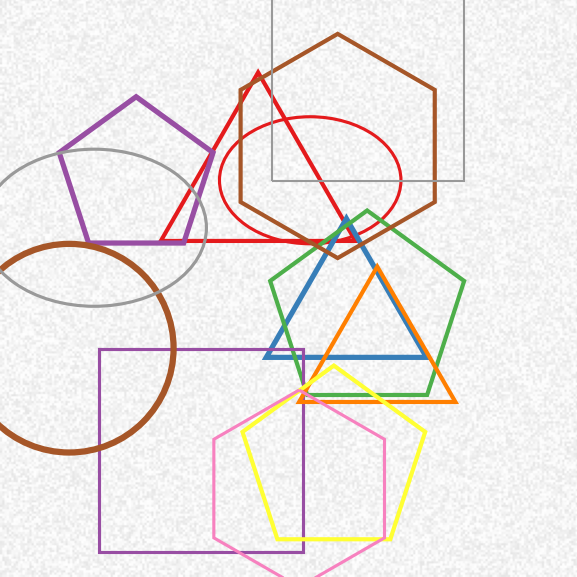[{"shape": "triangle", "thickness": 2, "radius": 0.97, "center": [0.447, 0.679]}, {"shape": "oval", "thickness": 1.5, "radius": 0.79, "center": [0.537, 0.687]}, {"shape": "triangle", "thickness": 2.5, "radius": 0.8, "center": [0.6, 0.46]}, {"shape": "pentagon", "thickness": 2, "radius": 0.88, "center": [0.636, 0.458]}, {"shape": "pentagon", "thickness": 2.5, "radius": 0.7, "center": [0.236, 0.692]}, {"shape": "square", "thickness": 1.5, "radius": 0.88, "center": [0.348, 0.219]}, {"shape": "triangle", "thickness": 2, "radius": 0.78, "center": [0.653, 0.381]}, {"shape": "pentagon", "thickness": 2, "radius": 0.83, "center": [0.578, 0.2]}, {"shape": "hexagon", "thickness": 2, "radius": 0.97, "center": [0.585, 0.746]}, {"shape": "circle", "thickness": 3, "radius": 0.9, "center": [0.12, 0.396]}, {"shape": "hexagon", "thickness": 1.5, "radius": 0.85, "center": [0.518, 0.153]}, {"shape": "square", "thickness": 1, "radius": 0.83, "center": [0.637, 0.853]}, {"shape": "oval", "thickness": 1.5, "radius": 0.97, "center": [0.163, 0.605]}]